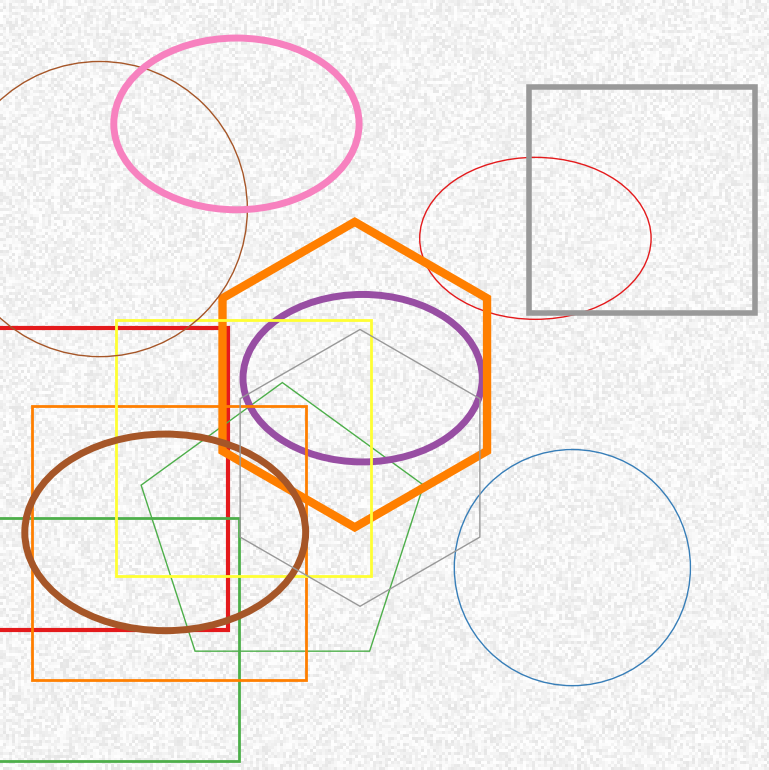[{"shape": "oval", "thickness": 0.5, "radius": 0.75, "center": [0.695, 0.69]}, {"shape": "square", "thickness": 1.5, "radius": 0.98, "center": [0.101, 0.378]}, {"shape": "circle", "thickness": 0.5, "radius": 0.77, "center": [0.743, 0.263]}, {"shape": "pentagon", "thickness": 0.5, "radius": 0.96, "center": [0.367, 0.31]}, {"shape": "square", "thickness": 1, "radius": 0.79, "center": [0.153, 0.169]}, {"shape": "oval", "thickness": 2.5, "radius": 0.78, "center": [0.471, 0.509]}, {"shape": "square", "thickness": 1, "radius": 0.89, "center": [0.219, 0.295]}, {"shape": "hexagon", "thickness": 3, "radius": 0.99, "center": [0.461, 0.513]}, {"shape": "square", "thickness": 1, "radius": 0.83, "center": [0.317, 0.418]}, {"shape": "oval", "thickness": 2.5, "radius": 0.91, "center": [0.215, 0.309]}, {"shape": "circle", "thickness": 0.5, "radius": 0.96, "center": [0.13, 0.728]}, {"shape": "oval", "thickness": 2.5, "radius": 0.8, "center": [0.307, 0.839]}, {"shape": "square", "thickness": 2, "radius": 0.74, "center": [0.834, 0.74]}, {"shape": "hexagon", "thickness": 0.5, "radius": 0.9, "center": [0.468, 0.392]}]